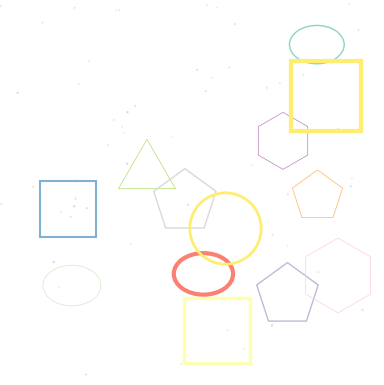[{"shape": "oval", "thickness": 1, "radius": 0.36, "center": [0.823, 0.884]}, {"shape": "square", "thickness": 2.5, "radius": 0.43, "center": [0.563, 0.142]}, {"shape": "pentagon", "thickness": 1, "radius": 0.42, "center": [0.747, 0.234]}, {"shape": "oval", "thickness": 3, "radius": 0.39, "center": [0.528, 0.289]}, {"shape": "square", "thickness": 1.5, "radius": 0.37, "center": [0.176, 0.457]}, {"shape": "pentagon", "thickness": 0.5, "radius": 0.34, "center": [0.825, 0.49]}, {"shape": "triangle", "thickness": 0.5, "radius": 0.43, "center": [0.382, 0.553]}, {"shape": "hexagon", "thickness": 0.5, "radius": 0.49, "center": [0.878, 0.285]}, {"shape": "pentagon", "thickness": 1, "radius": 0.43, "center": [0.48, 0.477]}, {"shape": "hexagon", "thickness": 0.5, "radius": 0.37, "center": [0.735, 0.634]}, {"shape": "oval", "thickness": 0.5, "radius": 0.38, "center": [0.187, 0.258]}, {"shape": "circle", "thickness": 2, "radius": 0.46, "center": [0.586, 0.406]}, {"shape": "square", "thickness": 3, "radius": 0.46, "center": [0.847, 0.751]}]